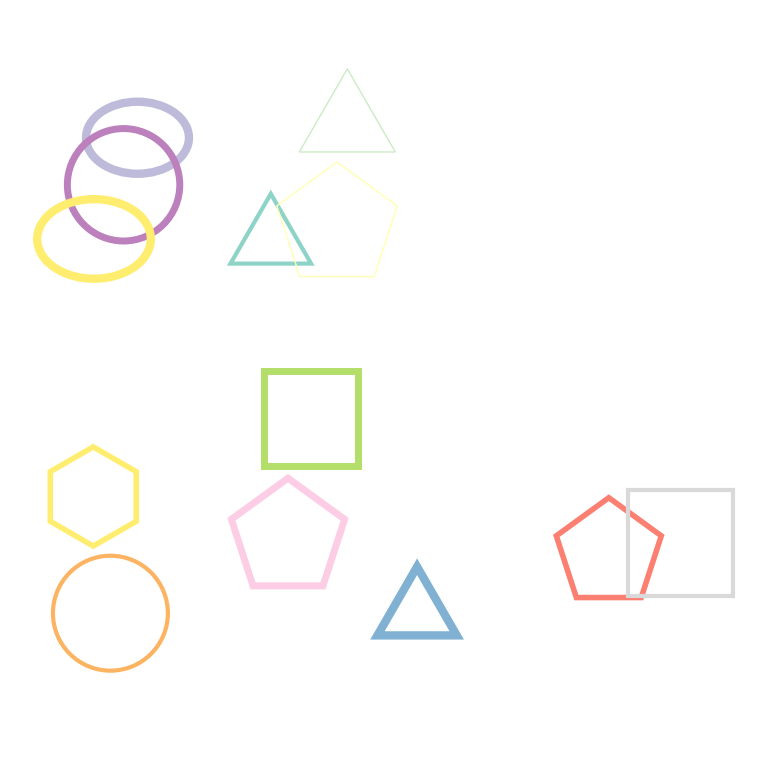[{"shape": "triangle", "thickness": 1.5, "radius": 0.3, "center": [0.352, 0.688]}, {"shape": "pentagon", "thickness": 0.5, "radius": 0.41, "center": [0.438, 0.707]}, {"shape": "oval", "thickness": 3, "radius": 0.33, "center": [0.179, 0.821]}, {"shape": "pentagon", "thickness": 2, "radius": 0.36, "center": [0.791, 0.282]}, {"shape": "triangle", "thickness": 3, "radius": 0.3, "center": [0.542, 0.205]}, {"shape": "circle", "thickness": 1.5, "radius": 0.37, "center": [0.143, 0.204]}, {"shape": "square", "thickness": 2.5, "radius": 0.31, "center": [0.404, 0.456]}, {"shape": "pentagon", "thickness": 2.5, "radius": 0.39, "center": [0.374, 0.302]}, {"shape": "square", "thickness": 1.5, "radius": 0.34, "center": [0.884, 0.295]}, {"shape": "circle", "thickness": 2.5, "radius": 0.37, "center": [0.16, 0.76]}, {"shape": "triangle", "thickness": 0.5, "radius": 0.36, "center": [0.451, 0.839]}, {"shape": "oval", "thickness": 3, "radius": 0.37, "center": [0.122, 0.69]}, {"shape": "hexagon", "thickness": 2, "radius": 0.32, "center": [0.121, 0.355]}]